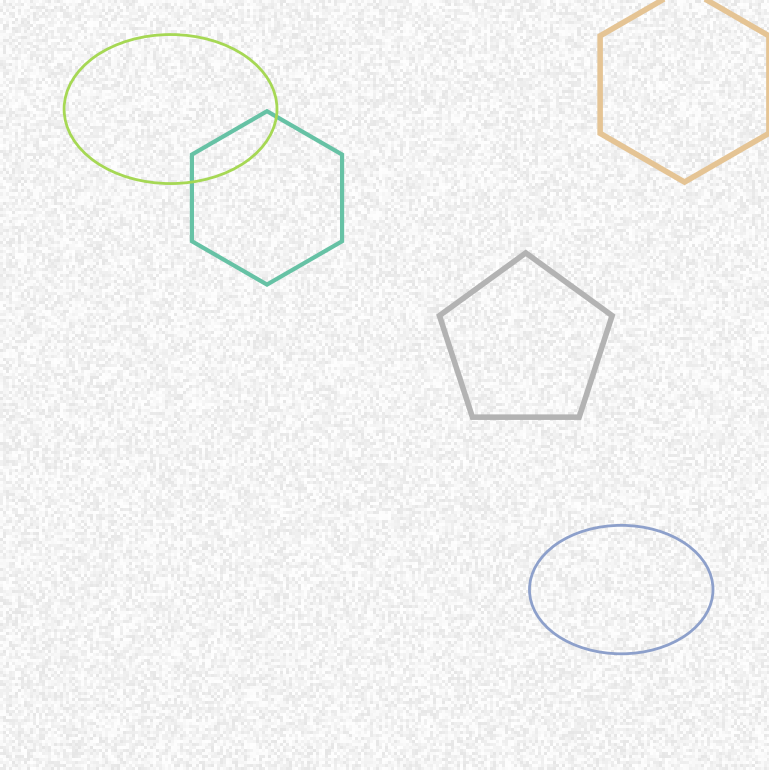[{"shape": "hexagon", "thickness": 1.5, "radius": 0.56, "center": [0.347, 0.743]}, {"shape": "oval", "thickness": 1, "radius": 0.6, "center": [0.807, 0.234]}, {"shape": "oval", "thickness": 1, "radius": 0.69, "center": [0.221, 0.858]}, {"shape": "hexagon", "thickness": 2, "radius": 0.63, "center": [0.889, 0.89]}, {"shape": "pentagon", "thickness": 2, "radius": 0.59, "center": [0.683, 0.554]}]